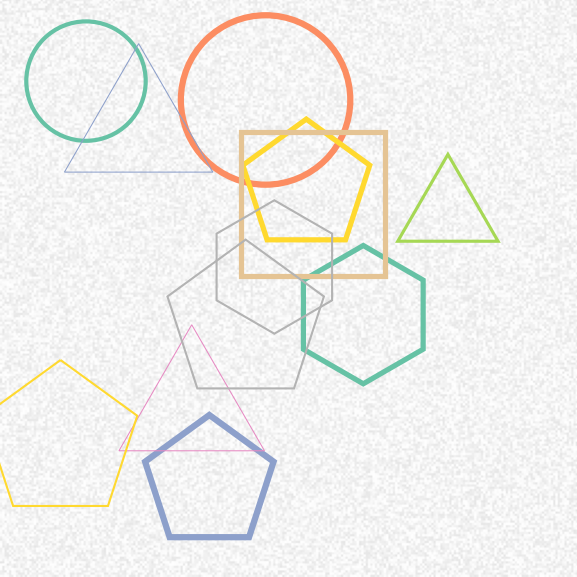[{"shape": "hexagon", "thickness": 2.5, "radius": 0.6, "center": [0.629, 0.454]}, {"shape": "circle", "thickness": 2, "radius": 0.52, "center": [0.149, 0.859]}, {"shape": "circle", "thickness": 3, "radius": 0.73, "center": [0.46, 0.826]}, {"shape": "triangle", "thickness": 0.5, "radius": 0.74, "center": [0.24, 0.775]}, {"shape": "pentagon", "thickness": 3, "radius": 0.58, "center": [0.362, 0.164]}, {"shape": "triangle", "thickness": 0.5, "radius": 0.73, "center": [0.332, 0.291]}, {"shape": "triangle", "thickness": 1.5, "radius": 0.5, "center": [0.776, 0.632]}, {"shape": "pentagon", "thickness": 2.5, "radius": 0.58, "center": [0.53, 0.677]}, {"shape": "pentagon", "thickness": 1, "radius": 0.7, "center": [0.105, 0.236]}, {"shape": "square", "thickness": 2.5, "radius": 0.63, "center": [0.542, 0.646]}, {"shape": "pentagon", "thickness": 1, "radius": 0.71, "center": [0.425, 0.442]}, {"shape": "hexagon", "thickness": 1, "radius": 0.58, "center": [0.475, 0.537]}]